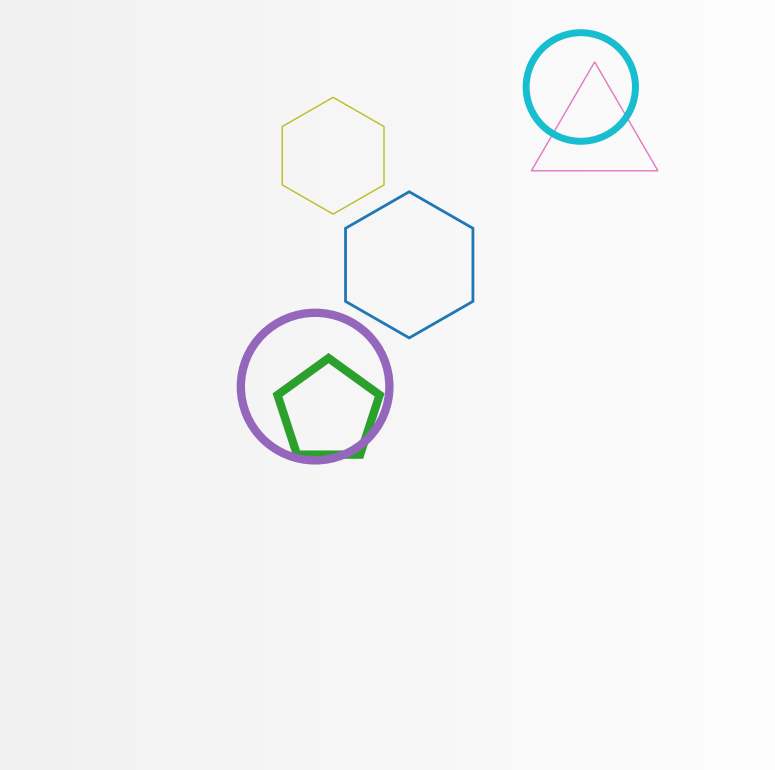[{"shape": "hexagon", "thickness": 1, "radius": 0.47, "center": [0.528, 0.656]}, {"shape": "pentagon", "thickness": 3, "radius": 0.35, "center": [0.424, 0.466]}, {"shape": "circle", "thickness": 3, "radius": 0.48, "center": [0.407, 0.498]}, {"shape": "triangle", "thickness": 0.5, "radius": 0.47, "center": [0.767, 0.825]}, {"shape": "hexagon", "thickness": 0.5, "radius": 0.38, "center": [0.43, 0.798]}, {"shape": "circle", "thickness": 2.5, "radius": 0.35, "center": [0.749, 0.887]}]